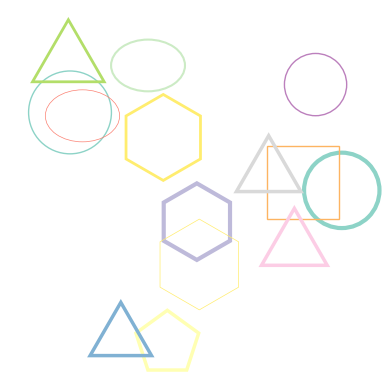[{"shape": "circle", "thickness": 3, "radius": 0.49, "center": [0.888, 0.506]}, {"shape": "circle", "thickness": 1, "radius": 0.54, "center": [0.182, 0.708]}, {"shape": "pentagon", "thickness": 2.5, "radius": 0.43, "center": [0.435, 0.108]}, {"shape": "hexagon", "thickness": 3, "radius": 0.5, "center": [0.511, 0.424]}, {"shape": "oval", "thickness": 0.5, "radius": 0.48, "center": [0.214, 0.699]}, {"shape": "triangle", "thickness": 2.5, "radius": 0.46, "center": [0.314, 0.122]}, {"shape": "square", "thickness": 1, "radius": 0.47, "center": [0.788, 0.526]}, {"shape": "triangle", "thickness": 2, "radius": 0.54, "center": [0.178, 0.841]}, {"shape": "triangle", "thickness": 2.5, "radius": 0.49, "center": [0.765, 0.36]}, {"shape": "triangle", "thickness": 2.5, "radius": 0.48, "center": [0.698, 0.551]}, {"shape": "circle", "thickness": 1, "radius": 0.4, "center": [0.82, 0.78]}, {"shape": "oval", "thickness": 1.5, "radius": 0.48, "center": [0.384, 0.83]}, {"shape": "hexagon", "thickness": 0.5, "radius": 0.59, "center": [0.518, 0.313]}, {"shape": "hexagon", "thickness": 2, "radius": 0.56, "center": [0.424, 0.643]}]